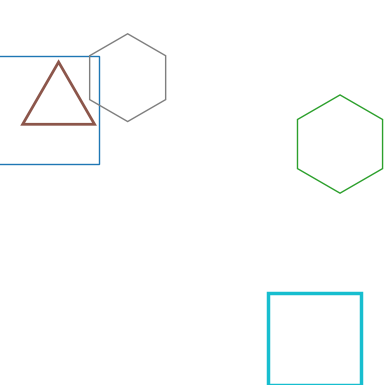[{"shape": "square", "thickness": 1, "radius": 0.7, "center": [0.117, 0.715]}, {"shape": "hexagon", "thickness": 1, "radius": 0.64, "center": [0.883, 0.626]}, {"shape": "triangle", "thickness": 2, "radius": 0.54, "center": [0.152, 0.731]}, {"shape": "hexagon", "thickness": 1, "radius": 0.57, "center": [0.332, 0.798]}, {"shape": "square", "thickness": 2.5, "radius": 0.6, "center": [0.817, 0.119]}]